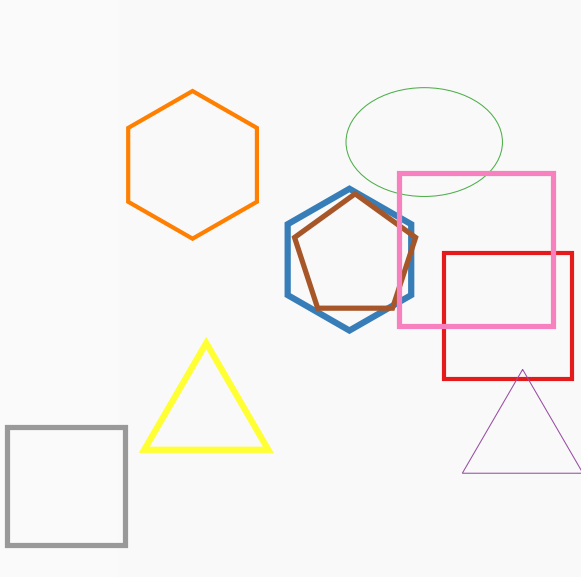[{"shape": "square", "thickness": 2, "radius": 0.55, "center": [0.874, 0.452]}, {"shape": "hexagon", "thickness": 3, "radius": 0.61, "center": [0.601, 0.55]}, {"shape": "oval", "thickness": 0.5, "radius": 0.67, "center": [0.73, 0.753]}, {"shape": "triangle", "thickness": 0.5, "radius": 0.6, "center": [0.899, 0.24]}, {"shape": "hexagon", "thickness": 2, "radius": 0.64, "center": [0.331, 0.714]}, {"shape": "triangle", "thickness": 3, "radius": 0.62, "center": [0.355, 0.282]}, {"shape": "pentagon", "thickness": 2.5, "radius": 0.55, "center": [0.611, 0.554]}, {"shape": "square", "thickness": 2.5, "radius": 0.66, "center": [0.819, 0.567]}, {"shape": "square", "thickness": 2.5, "radius": 0.51, "center": [0.113, 0.157]}]